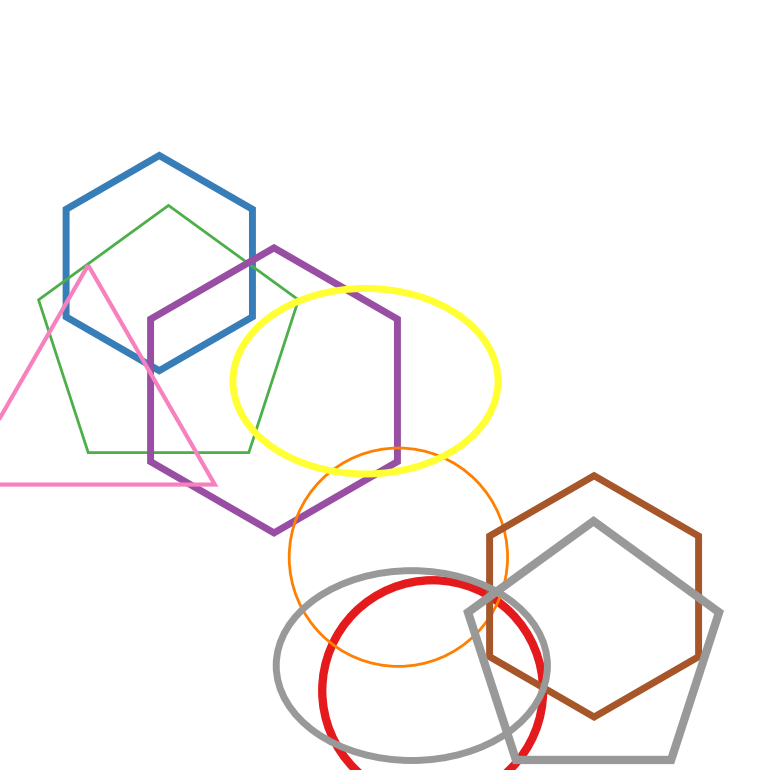[{"shape": "circle", "thickness": 3, "radius": 0.72, "center": [0.562, 0.103]}, {"shape": "hexagon", "thickness": 2.5, "radius": 0.7, "center": [0.207, 0.658]}, {"shape": "pentagon", "thickness": 1, "radius": 0.89, "center": [0.219, 0.556]}, {"shape": "hexagon", "thickness": 2.5, "radius": 0.93, "center": [0.356, 0.493]}, {"shape": "circle", "thickness": 1, "radius": 0.71, "center": [0.517, 0.276]}, {"shape": "oval", "thickness": 2.5, "radius": 0.86, "center": [0.475, 0.505]}, {"shape": "hexagon", "thickness": 2.5, "radius": 0.78, "center": [0.772, 0.225]}, {"shape": "triangle", "thickness": 1.5, "radius": 0.95, "center": [0.114, 0.466]}, {"shape": "oval", "thickness": 2.5, "radius": 0.88, "center": [0.535, 0.136]}, {"shape": "pentagon", "thickness": 3, "radius": 0.86, "center": [0.771, 0.152]}]